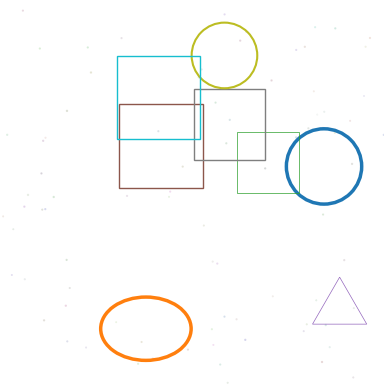[{"shape": "circle", "thickness": 2.5, "radius": 0.49, "center": [0.842, 0.568]}, {"shape": "oval", "thickness": 2.5, "radius": 0.59, "center": [0.379, 0.146]}, {"shape": "square", "thickness": 0.5, "radius": 0.4, "center": [0.696, 0.578]}, {"shape": "triangle", "thickness": 0.5, "radius": 0.41, "center": [0.882, 0.199]}, {"shape": "square", "thickness": 1, "radius": 0.54, "center": [0.417, 0.622]}, {"shape": "square", "thickness": 1, "radius": 0.46, "center": [0.596, 0.677]}, {"shape": "circle", "thickness": 1.5, "radius": 0.43, "center": [0.583, 0.856]}, {"shape": "square", "thickness": 1, "radius": 0.54, "center": [0.413, 0.746]}]